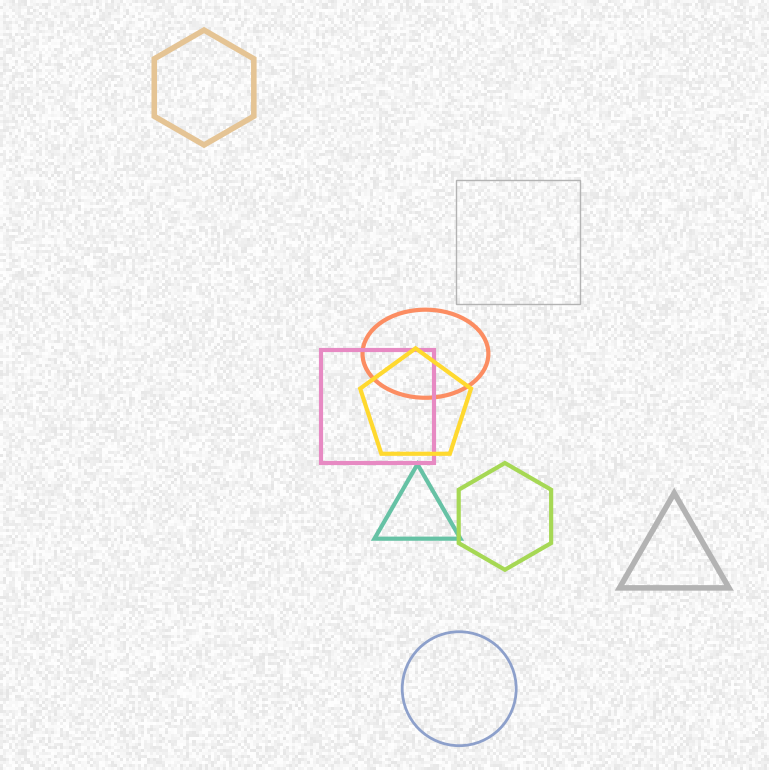[{"shape": "triangle", "thickness": 1.5, "radius": 0.32, "center": [0.542, 0.333]}, {"shape": "oval", "thickness": 1.5, "radius": 0.41, "center": [0.553, 0.541]}, {"shape": "circle", "thickness": 1, "radius": 0.37, "center": [0.596, 0.106]}, {"shape": "square", "thickness": 1.5, "radius": 0.37, "center": [0.49, 0.472]}, {"shape": "hexagon", "thickness": 1.5, "radius": 0.35, "center": [0.656, 0.329]}, {"shape": "pentagon", "thickness": 1.5, "radius": 0.38, "center": [0.54, 0.472]}, {"shape": "hexagon", "thickness": 2, "radius": 0.37, "center": [0.265, 0.886]}, {"shape": "square", "thickness": 0.5, "radius": 0.4, "center": [0.673, 0.686]}, {"shape": "triangle", "thickness": 2, "radius": 0.41, "center": [0.876, 0.278]}]